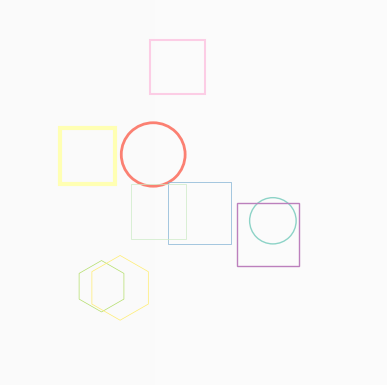[{"shape": "circle", "thickness": 1, "radius": 0.3, "center": [0.704, 0.427]}, {"shape": "square", "thickness": 3, "radius": 0.36, "center": [0.226, 0.595]}, {"shape": "circle", "thickness": 2, "radius": 0.41, "center": [0.395, 0.599]}, {"shape": "square", "thickness": 0.5, "radius": 0.4, "center": [0.515, 0.446]}, {"shape": "hexagon", "thickness": 0.5, "radius": 0.33, "center": [0.262, 0.256]}, {"shape": "square", "thickness": 1.5, "radius": 0.35, "center": [0.458, 0.827]}, {"shape": "square", "thickness": 1, "radius": 0.4, "center": [0.692, 0.391]}, {"shape": "square", "thickness": 0.5, "radius": 0.35, "center": [0.408, 0.451]}, {"shape": "hexagon", "thickness": 0.5, "radius": 0.42, "center": [0.31, 0.252]}]